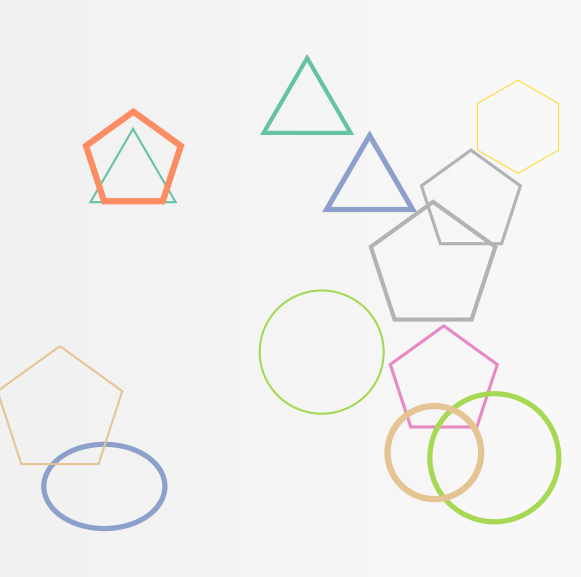[{"shape": "triangle", "thickness": 1, "radius": 0.42, "center": [0.229, 0.691]}, {"shape": "triangle", "thickness": 2, "radius": 0.43, "center": [0.528, 0.812]}, {"shape": "pentagon", "thickness": 3, "radius": 0.43, "center": [0.23, 0.72]}, {"shape": "oval", "thickness": 2.5, "radius": 0.52, "center": [0.18, 0.157]}, {"shape": "triangle", "thickness": 2.5, "radius": 0.43, "center": [0.636, 0.679]}, {"shape": "pentagon", "thickness": 1.5, "radius": 0.48, "center": [0.764, 0.338]}, {"shape": "circle", "thickness": 1, "radius": 0.53, "center": [0.553, 0.389]}, {"shape": "circle", "thickness": 2.5, "radius": 0.55, "center": [0.85, 0.207]}, {"shape": "hexagon", "thickness": 0.5, "radius": 0.4, "center": [0.891, 0.78]}, {"shape": "circle", "thickness": 3, "radius": 0.4, "center": [0.747, 0.215]}, {"shape": "pentagon", "thickness": 1, "radius": 0.56, "center": [0.103, 0.287]}, {"shape": "pentagon", "thickness": 2, "radius": 0.56, "center": [0.745, 0.537]}, {"shape": "pentagon", "thickness": 1.5, "radius": 0.45, "center": [0.81, 0.65]}]